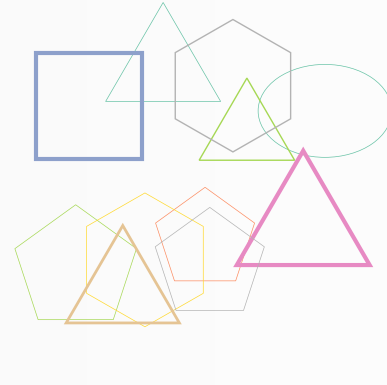[{"shape": "oval", "thickness": 0.5, "radius": 0.86, "center": [0.839, 0.712]}, {"shape": "triangle", "thickness": 0.5, "radius": 0.86, "center": [0.421, 0.822]}, {"shape": "pentagon", "thickness": 0.5, "radius": 0.67, "center": [0.529, 0.379]}, {"shape": "square", "thickness": 3, "radius": 0.69, "center": [0.23, 0.725]}, {"shape": "triangle", "thickness": 3, "radius": 0.99, "center": [0.782, 0.411]}, {"shape": "pentagon", "thickness": 0.5, "radius": 0.82, "center": [0.195, 0.303]}, {"shape": "triangle", "thickness": 1, "radius": 0.71, "center": [0.637, 0.655]}, {"shape": "hexagon", "thickness": 0.5, "radius": 0.87, "center": [0.374, 0.325]}, {"shape": "triangle", "thickness": 2, "radius": 0.84, "center": [0.317, 0.246]}, {"shape": "hexagon", "thickness": 1, "radius": 0.86, "center": [0.601, 0.777]}, {"shape": "pentagon", "thickness": 0.5, "radius": 0.74, "center": [0.541, 0.313]}]